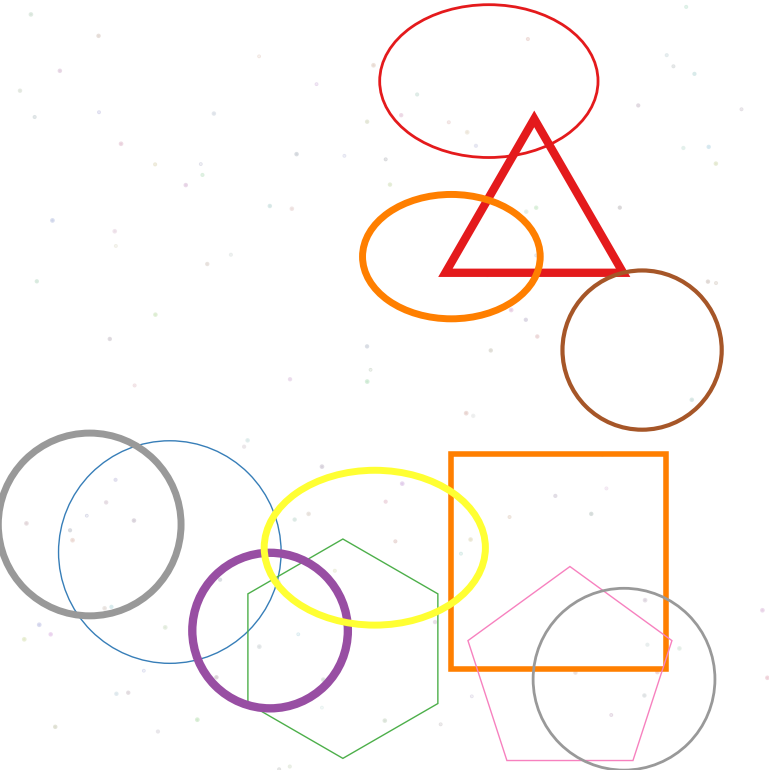[{"shape": "triangle", "thickness": 3, "radius": 0.67, "center": [0.694, 0.712]}, {"shape": "oval", "thickness": 1, "radius": 0.71, "center": [0.635, 0.895]}, {"shape": "circle", "thickness": 0.5, "radius": 0.72, "center": [0.221, 0.283]}, {"shape": "hexagon", "thickness": 0.5, "radius": 0.71, "center": [0.445, 0.158]}, {"shape": "circle", "thickness": 3, "radius": 0.51, "center": [0.351, 0.181]}, {"shape": "square", "thickness": 2, "radius": 0.7, "center": [0.725, 0.271]}, {"shape": "oval", "thickness": 2.5, "radius": 0.58, "center": [0.586, 0.667]}, {"shape": "oval", "thickness": 2.5, "radius": 0.72, "center": [0.487, 0.289]}, {"shape": "circle", "thickness": 1.5, "radius": 0.52, "center": [0.834, 0.545]}, {"shape": "pentagon", "thickness": 0.5, "radius": 0.7, "center": [0.74, 0.125]}, {"shape": "circle", "thickness": 2.5, "radius": 0.59, "center": [0.116, 0.319]}, {"shape": "circle", "thickness": 1, "radius": 0.59, "center": [0.81, 0.118]}]